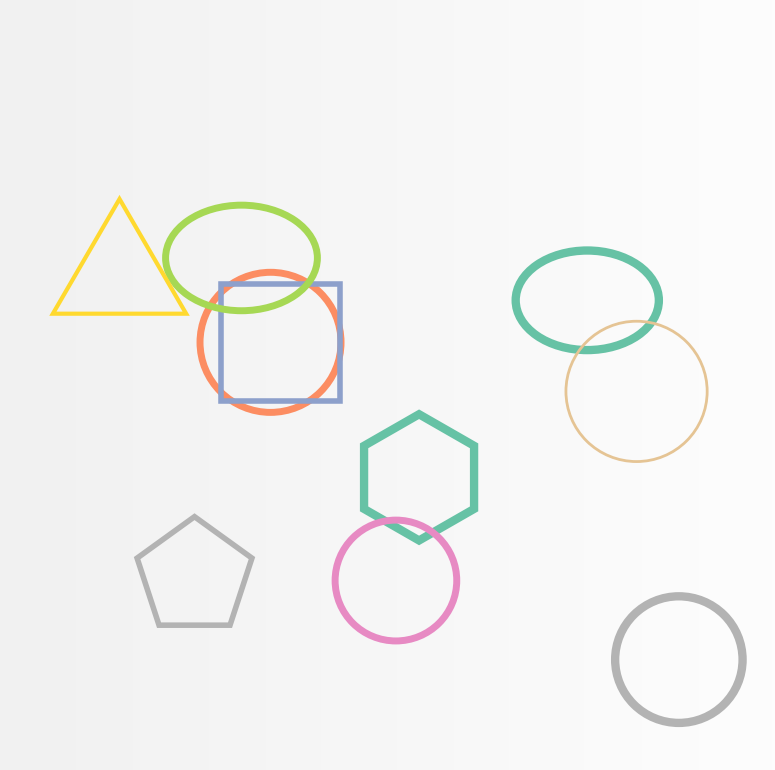[{"shape": "oval", "thickness": 3, "radius": 0.46, "center": [0.758, 0.61]}, {"shape": "hexagon", "thickness": 3, "radius": 0.41, "center": [0.541, 0.38]}, {"shape": "circle", "thickness": 2.5, "radius": 0.45, "center": [0.349, 0.555]}, {"shape": "square", "thickness": 2, "radius": 0.38, "center": [0.362, 0.555]}, {"shape": "circle", "thickness": 2.5, "radius": 0.39, "center": [0.511, 0.246]}, {"shape": "oval", "thickness": 2.5, "radius": 0.49, "center": [0.312, 0.665]}, {"shape": "triangle", "thickness": 1.5, "radius": 0.5, "center": [0.154, 0.642]}, {"shape": "circle", "thickness": 1, "radius": 0.46, "center": [0.821, 0.492]}, {"shape": "circle", "thickness": 3, "radius": 0.41, "center": [0.876, 0.143]}, {"shape": "pentagon", "thickness": 2, "radius": 0.39, "center": [0.251, 0.251]}]